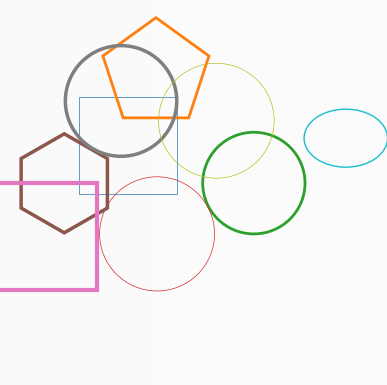[{"shape": "square", "thickness": 0.5, "radius": 0.63, "center": [0.331, 0.621]}, {"shape": "pentagon", "thickness": 2, "radius": 0.72, "center": [0.402, 0.81]}, {"shape": "circle", "thickness": 2, "radius": 0.66, "center": [0.655, 0.524]}, {"shape": "circle", "thickness": 0.5, "radius": 0.74, "center": [0.405, 0.393]}, {"shape": "hexagon", "thickness": 2.5, "radius": 0.64, "center": [0.166, 0.524]}, {"shape": "square", "thickness": 3, "radius": 0.7, "center": [0.11, 0.386]}, {"shape": "circle", "thickness": 2.5, "radius": 0.72, "center": [0.312, 0.738]}, {"shape": "circle", "thickness": 0.5, "radius": 0.75, "center": [0.558, 0.686]}, {"shape": "oval", "thickness": 1, "radius": 0.54, "center": [0.892, 0.641]}]